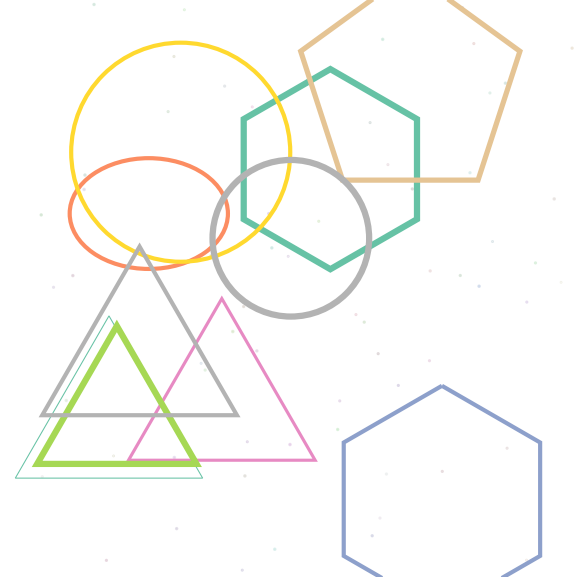[{"shape": "triangle", "thickness": 0.5, "radius": 0.94, "center": [0.189, 0.265]}, {"shape": "hexagon", "thickness": 3, "radius": 0.87, "center": [0.572, 0.706]}, {"shape": "oval", "thickness": 2, "radius": 0.69, "center": [0.258, 0.629]}, {"shape": "hexagon", "thickness": 2, "radius": 0.98, "center": [0.765, 0.135]}, {"shape": "triangle", "thickness": 1.5, "radius": 0.93, "center": [0.384, 0.296]}, {"shape": "triangle", "thickness": 3, "radius": 0.8, "center": [0.202, 0.275]}, {"shape": "circle", "thickness": 2, "radius": 0.95, "center": [0.313, 0.736]}, {"shape": "pentagon", "thickness": 2.5, "radius": 1.0, "center": [0.71, 0.849]}, {"shape": "triangle", "thickness": 2, "radius": 0.97, "center": [0.242, 0.377]}, {"shape": "circle", "thickness": 3, "radius": 0.68, "center": [0.504, 0.587]}]